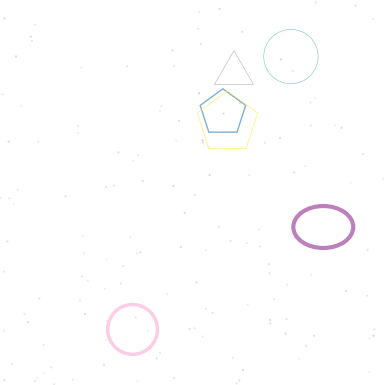[{"shape": "circle", "thickness": 0.5, "radius": 0.35, "center": [0.756, 0.853]}, {"shape": "triangle", "thickness": 0.5, "radius": 0.29, "center": [0.608, 0.81]}, {"shape": "pentagon", "thickness": 1, "radius": 0.31, "center": [0.579, 0.707]}, {"shape": "circle", "thickness": 2.5, "radius": 0.32, "center": [0.344, 0.144]}, {"shape": "oval", "thickness": 3, "radius": 0.39, "center": [0.84, 0.41]}, {"shape": "pentagon", "thickness": 0.5, "radius": 0.41, "center": [0.591, 0.681]}]